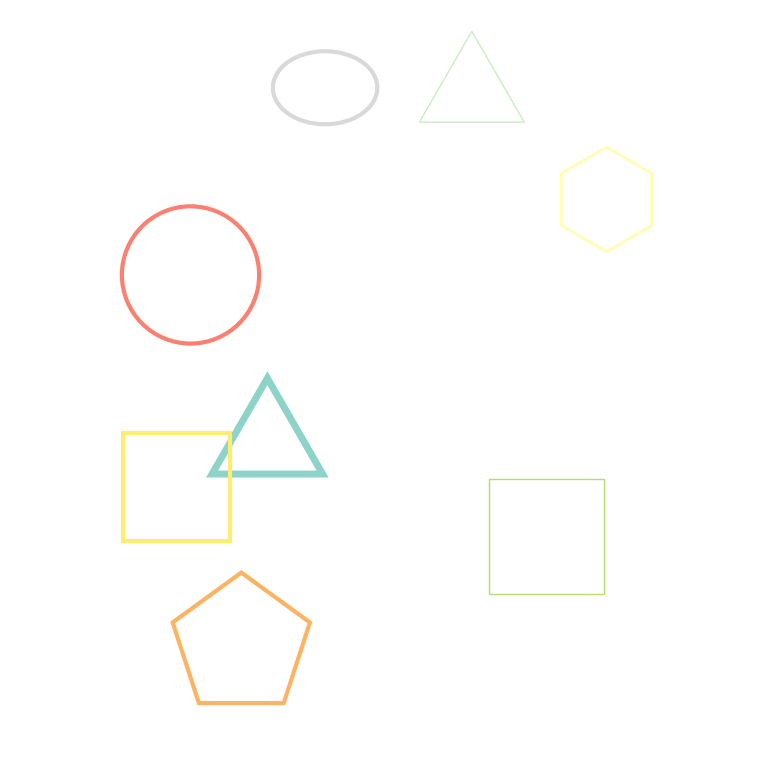[{"shape": "triangle", "thickness": 2.5, "radius": 0.41, "center": [0.347, 0.426]}, {"shape": "hexagon", "thickness": 1, "radius": 0.34, "center": [0.788, 0.741]}, {"shape": "circle", "thickness": 1.5, "radius": 0.45, "center": [0.247, 0.643]}, {"shape": "pentagon", "thickness": 1.5, "radius": 0.47, "center": [0.313, 0.163]}, {"shape": "square", "thickness": 0.5, "radius": 0.37, "center": [0.71, 0.303]}, {"shape": "oval", "thickness": 1.5, "radius": 0.34, "center": [0.422, 0.886]}, {"shape": "triangle", "thickness": 0.5, "radius": 0.39, "center": [0.613, 0.881]}, {"shape": "square", "thickness": 1.5, "radius": 0.35, "center": [0.229, 0.368]}]